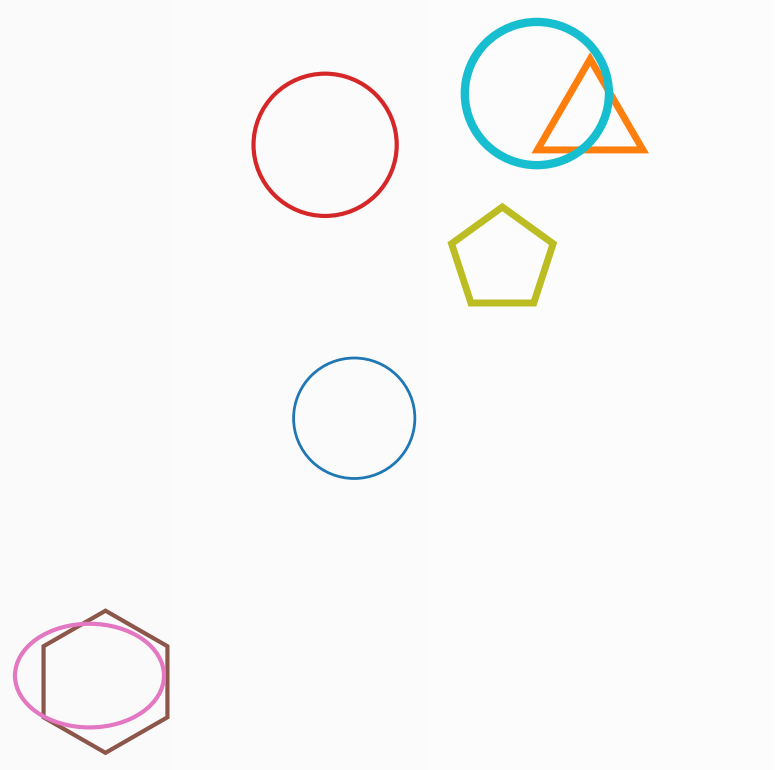[{"shape": "circle", "thickness": 1, "radius": 0.39, "center": [0.457, 0.457]}, {"shape": "triangle", "thickness": 2.5, "radius": 0.39, "center": [0.762, 0.845]}, {"shape": "circle", "thickness": 1.5, "radius": 0.46, "center": [0.42, 0.812]}, {"shape": "hexagon", "thickness": 1.5, "radius": 0.46, "center": [0.136, 0.115]}, {"shape": "oval", "thickness": 1.5, "radius": 0.48, "center": [0.115, 0.123]}, {"shape": "pentagon", "thickness": 2.5, "radius": 0.34, "center": [0.648, 0.662]}, {"shape": "circle", "thickness": 3, "radius": 0.46, "center": [0.693, 0.879]}]